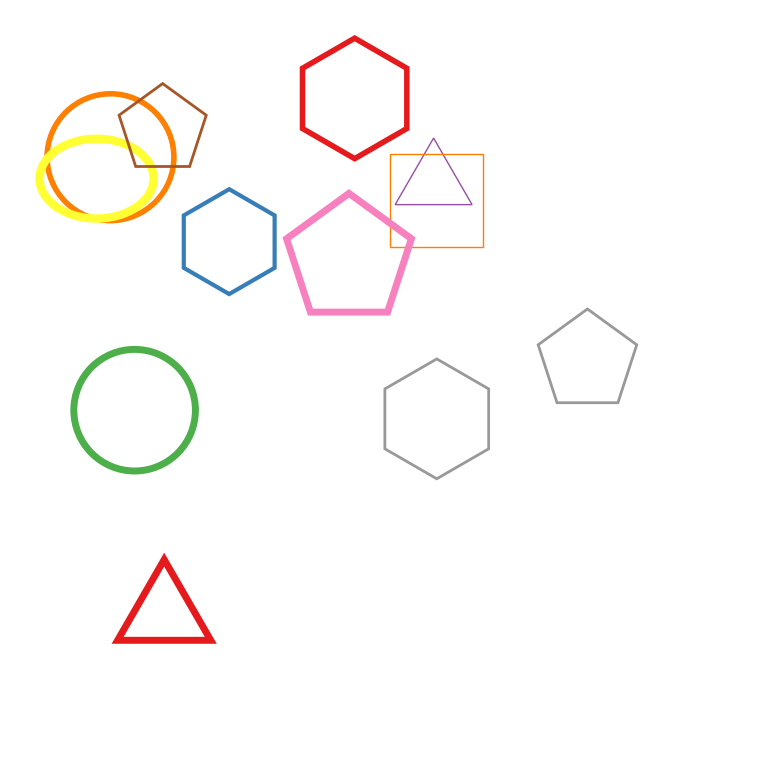[{"shape": "hexagon", "thickness": 2, "radius": 0.39, "center": [0.461, 0.872]}, {"shape": "triangle", "thickness": 2.5, "radius": 0.35, "center": [0.213, 0.203]}, {"shape": "hexagon", "thickness": 1.5, "radius": 0.34, "center": [0.298, 0.686]}, {"shape": "circle", "thickness": 2.5, "radius": 0.39, "center": [0.175, 0.467]}, {"shape": "triangle", "thickness": 0.5, "radius": 0.29, "center": [0.563, 0.763]}, {"shape": "square", "thickness": 0.5, "radius": 0.3, "center": [0.566, 0.739]}, {"shape": "circle", "thickness": 2, "radius": 0.41, "center": [0.143, 0.796]}, {"shape": "oval", "thickness": 3, "radius": 0.37, "center": [0.125, 0.768]}, {"shape": "pentagon", "thickness": 1, "radius": 0.3, "center": [0.211, 0.832]}, {"shape": "pentagon", "thickness": 2.5, "radius": 0.43, "center": [0.453, 0.664]}, {"shape": "pentagon", "thickness": 1, "radius": 0.34, "center": [0.763, 0.531]}, {"shape": "hexagon", "thickness": 1, "radius": 0.39, "center": [0.567, 0.456]}]